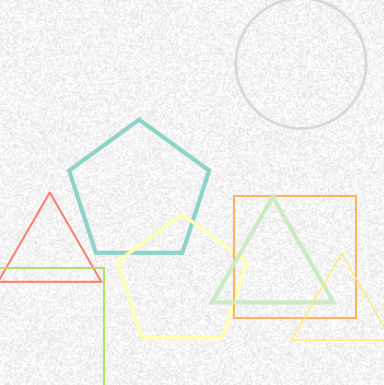[{"shape": "pentagon", "thickness": 3, "radius": 0.96, "center": [0.361, 0.498]}, {"shape": "pentagon", "thickness": 2.5, "radius": 0.89, "center": [0.473, 0.266]}, {"shape": "triangle", "thickness": 1.5, "radius": 0.77, "center": [0.129, 0.345]}, {"shape": "square", "thickness": 1.5, "radius": 0.79, "center": [0.767, 0.332]}, {"shape": "square", "thickness": 1.5, "radius": 0.79, "center": [0.111, 0.145]}, {"shape": "circle", "thickness": 2, "radius": 0.85, "center": [0.782, 0.835]}, {"shape": "triangle", "thickness": 3, "radius": 0.91, "center": [0.708, 0.306]}, {"shape": "triangle", "thickness": 1, "radius": 0.75, "center": [0.887, 0.192]}]